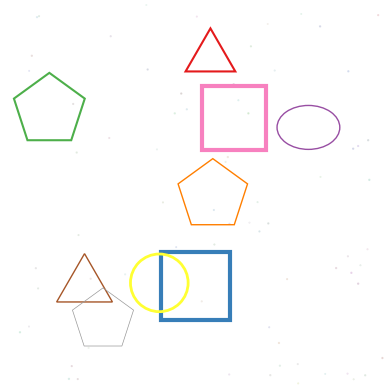[{"shape": "triangle", "thickness": 1.5, "radius": 0.37, "center": [0.547, 0.852]}, {"shape": "square", "thickness": 3, "radius": 0.44, "center": [0.508, 0.257]}, {"shape": "pentagon", "thickness": 1.5, "radius": 0.48, "center": [0.128, 0.714]}, {"shape": "oval", "thickness": 1, "radius": 0.41, "center": [0.801, 0.669]}, {"shape": "pentagon", "thickness": 1, "radius": 0.47, "center": [0.553, 0.493]}, {"shape": "circle", "thickness": 2, "radius": 0.37, "center": [0.414, 0.265]}, {"shape": "triangle", "thickness": 1, "radius": 0.42, "center": [0.22, 0.257]}, {"shape": "square", "thickness": 3, "radius": 0.42, "center": [0.608, 0.693]}, {"shape": "pentagon", "thickness": 0.5, "radius": 0.42, "center": [0.268, 0.169]}]